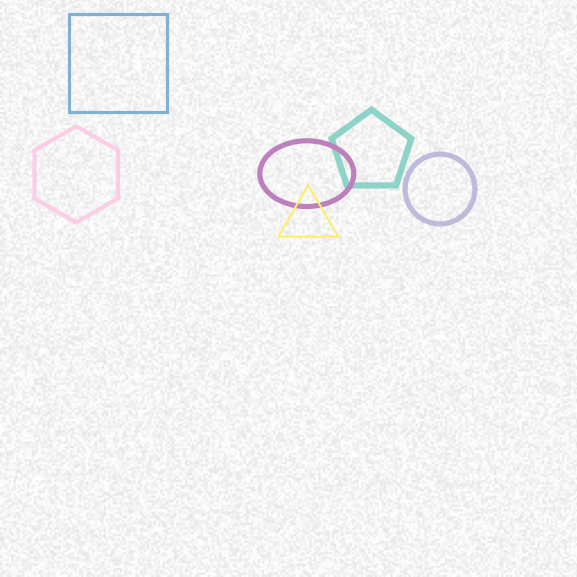[{"shape": "pentagon", "thickness": 3, "radius": 0.36, "center": [0.643, 0.737]}, {"shape": "circle", "thickness": 2.5, "radius": 0.3, "center": [0.762, 0.672]}, {"shape": "square", "thickness": 1.5, "radius": 0.42, "center": [0.204, 0.89]}, {"shape": "hexagon", "thickness": 2, "radius": 0.42, "center": [0.132, 0.697]}, {"shape": "oval", "thickness": 2.5, "radius": 0.41, "center": [0.531, 0.698]}, {"shape": "triangle", "thickness": 1, "radius": 0.3, "center": [0.534, 0.619]}]